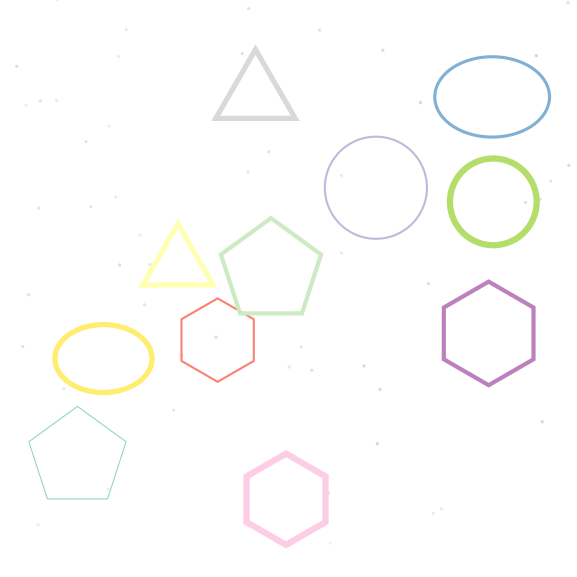[{"shape": "pentagon", "thickness": 0.5, "radius": 0.44, "center": [0.134, 0.207]}, {"shape": "triangle", "thickness": 2.5, "radius": 0.35, "center": [0.308, 0.541]}, {"shape": "circle", "thickness": 1, "radius": 0.44, "center": [0.651, 0.674]}, {"shape": "hexagon", "thickness": 1, "radius": 0.36, "center": [0.377, 0.41]}, {"shape": "oval", "thickness": 1.5, "radius": 0.5, "center": [0.852, 0.831]}, {"shape": "circle", "thickness": 3, "radius": 0.38, "center": [0.854, 0.65]}, {"shape": "hexagon", "thickness": 3, "radius": 0.4, "center": [0.495, 0.135]}, {"shape": "triangle", "thickness": 2.5, "radius": 0.4, "center": [0.442, 0.834]}, {"shape": "hexagon", "thickness": 2, "radius": 0.45, "center": [0.846, 0.422]}, {"shape": "pentagon", "thickness": 2, "radius": 0.46, "center": [0.469, 0.53]}, {"shape": "oval", "thickness": 2.5, "radius": 0.42, "center": [0.179, 0.378]}]